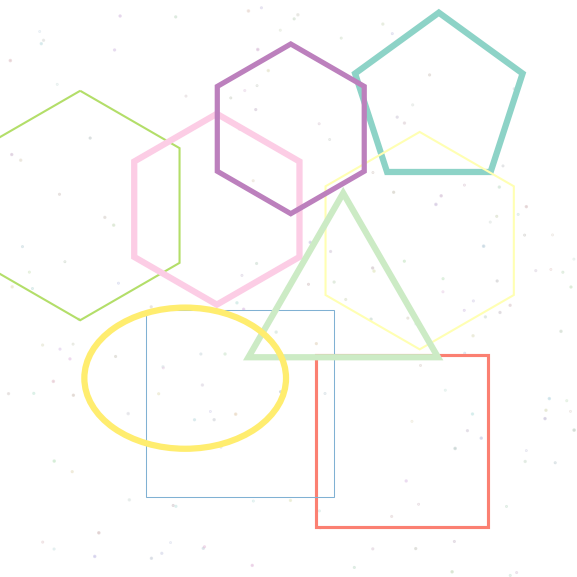[{"shape": "pentagon", "thickness": 3, "radius": 0.76, "center": [0.76, 0.825]}, {"shape": "hexagon", "thickness": 1, "radius": 0.94, "center": [0.727, 0.582]}, {"shape": "square", "thickness": 1.5, "radius": 0.74, "center": [0.697, 0.235]}, {"shape": "square", "thickness": 0.5, "radius": 0.81, "center": [0.415, 0.301]}, {"shape": "hexagon", "thickness": 1, "radius": 0.99, "center": [0.139, 0.643]}, {"shape": "hexagon", "thickness": 3, "radius": 0.83, "center": [0.375, 0.637]}, {"shape": "hexagon", "thickness": 2.5, "radius": 0.73, "center": [0.503, 0.776]}, {"shape": "triangle", "thickness": 3, "radius": 0.95, "center": [0.594, 0.475]}, {"shape": "oval", "thickness": 3, "radius": 0.87, "center": [0.321, 0.344]}]